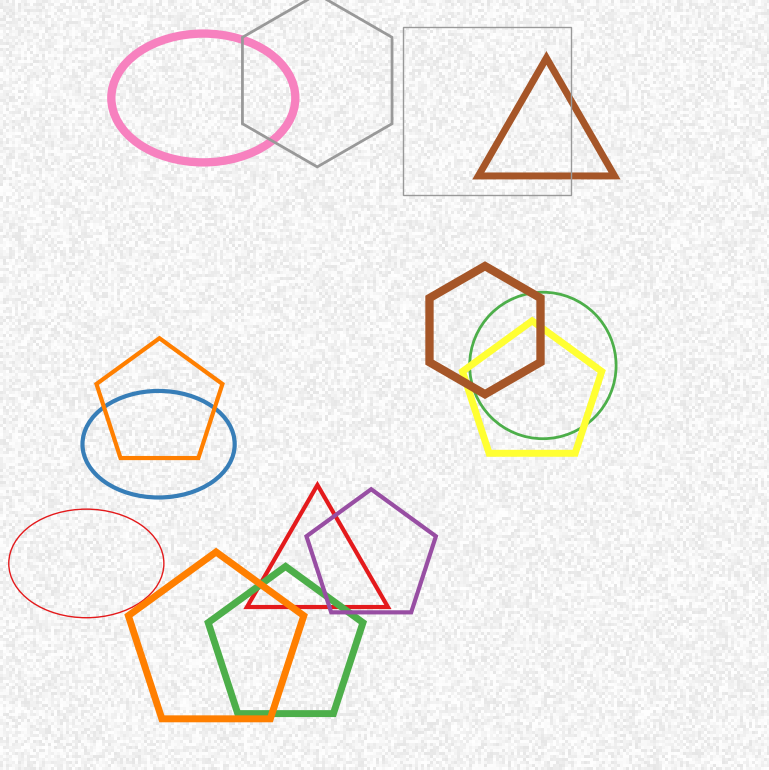[{"shape": "oval", "thickness": 0.5, "radius": 0.5, "center": [0.112, 0.268]}, {"shape": "triangle", "thickness": 1.5, "radius": 0.53, "center": [0.412, 0.265]}, {"shape": "oval", "thickness": 1.5, "radius": 0.49, "center": [0.206, 0.423]}, {"shape": "pentagon", "thickness": 2.5, "radius": 0.53, "center": [0.371, 0.159]}, {"shape": "circle", "thickness": 1, "radius": 0.48, "center": [0.705, 0.525]}, {"shape": "pentagon", "thickness": 1.5, "radius": 0.44, "center": [0.482, 0.276]}, {"shape": "pentagon", "thickness": 2.5, "radius": 0.6, "center": [0.281, 0.163]}, {"shape": "pentagon", "thickness": 1.5, "radius": 0.43, "center": [0.207, 0.475]}, {"shape": "pentagon", "thickness": 2.5, "radius": 0.48, "center": [0.691, 0.488]}, {"shape": "triangle", "thickness": 2.5, "radius": 0.51, "center": [0.71, 0.823]}, {"shape": "hexagon", "thickness": 3, "radius": 0.42, "center": [0.63, 0.571]}, {"shape": "oval", "thickness": 3, "radius": 0.6, "center": [0.264, 0.873]}, {"shape": "square", "thickness": 0.5, "radius": 0.54, "center": [0.633, 0.856]}, {"shape": "hexagon", "thickness": 1, "radius": 0.56, "center": [0.412, 0.895]}]